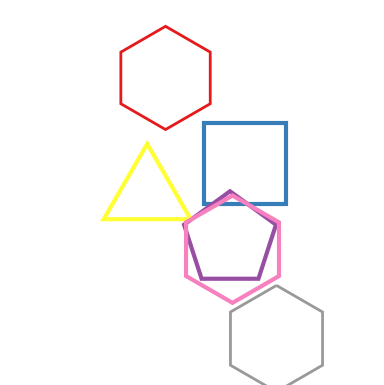[{"shape": "hexagon", "thickness": 2, "radius": 0.67, "center": [0.43, 0.798]}, {"shape": "square", "thickness": 3, "radius": 0.53, "center": [0.636, 0.575]}, {"shape": "pentagon", "thickness": 3, "radius": 0.63, "center": [0.597, 0.378]}, {"shape": "triangle", "thickness": 3, "radius": 0.65, "center": [0.382, 0.496]}, {"shape": "hexagon", "thickness": 3, "radius": 0.7, "center": [0.604, 0.353]}, {"shape": "hexagon", "thickness": 2, "radius": 0.69, "center": [0.718, 0.12]}]